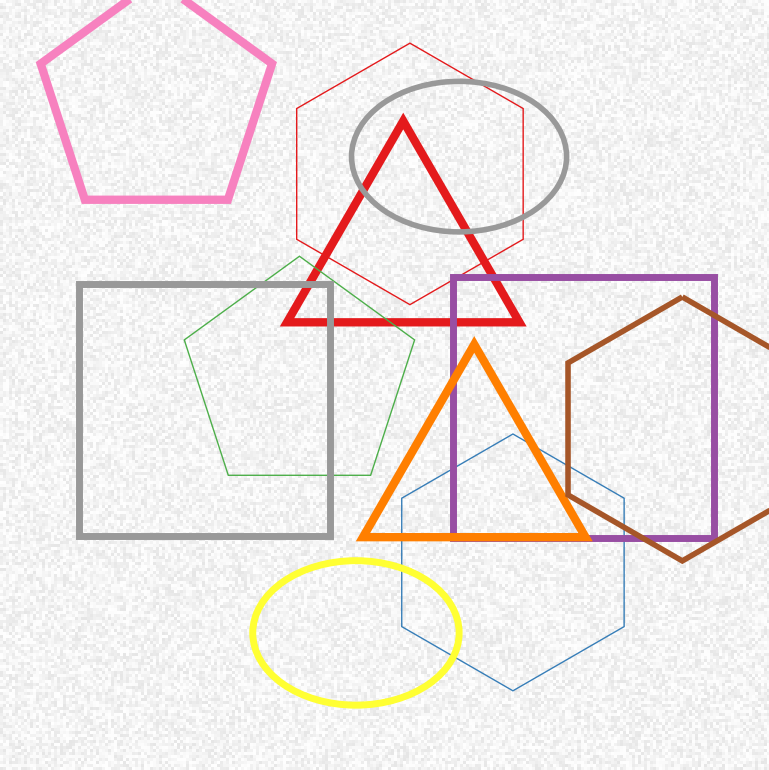[{"shape": "triangle", "thickness": 3, "radius": 0.87, "center": [0.524, 0.669]}, {"shape": "hexagon", "thickness": 0.5, "radius": 0.85, "center": [0.532, 0.774]}, {"shape": "hexagon", "thickness": 0.5, "radius": 0.83, "center": [0.666, 0.27]}, {"shape": "pentagon", "thickness": 0.5, "radius": 0.79, "center": [0.389, 0.51]}, {"shape": "square", "thickness": 2.5, "radius": 0.85, "center": [0.758, 0.471]}, {"shape": "triangle", "thickness": 3, "radius": 0.83, "center": [0.616, 0.386]}, {"shape": "oval", "thickness": 2.5, "radius": 0.67, "center": [0.462, 0.178]}, {"shape": "hexagon", "thickness": 2, "radius": 0.86, "center": [0.886, 0.443]}, {"shape": "pentagon", "thickness": 3, "radius": 0.79, "center": [0.203, 0.868]}, {"shape": "square", "thickness": 2.5, "radius": 0.82, "center": [0.265, 0.468]}, {"shape": "oval", "thickness": 2, "radius": 0.7, "center": [0.596, 0.797]}]